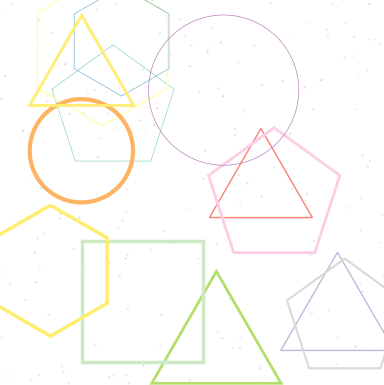[{"shape": "pentagon", "thickness": 0.5, "radius": 0.83, "center": [0.294, 0.717]}, {"shape": "hexagon", "thickness": 1, "radius": 0.98, "center": [0.266, 0.868]}, {"shape": "triangle", "thickness": 1, "radius": 0.85, "center": [0.877, 0.175]}, {"shape": "triangle", "thickness": 1, "radius": 0.77, "center": [0.678, 0.512]}, {"shape": "hexagon", "thickness": 0.5, "radius": 0.71, "center": [0.316, 0.893]}, {"shape": "circle", "thickness": 3, "radius": 0.67, "center": [0.211, 0.608]}, {"shape": "triangle", "thickness": 2, "radius": 0.97, "center": [0.562, 0.101]}, {"shape": "pentagon", "thickness": 2, "radius": 0.9, "center": [0.712, 0.489]}, {"shape": "pentagon", "thickness": 1.5, "radius": 0.79, "center": [0.895, 0.171]}, {"shape": "circle", "thickness": 0.5, "radius": 0.98, "center": [0.581, 0.766]}, {"shape": "square", "thickness": 2.5, "radius": 0.79, "center": [0.37, 0.217]}, {"shape": "hexagon", "thickness": 2.5, "radius": 0.85, "center": [0.131, 0.297]}, {"shape": "triangle", "thickness": 2, "radius": 0.78, "center": [0.212, 0.804]}]